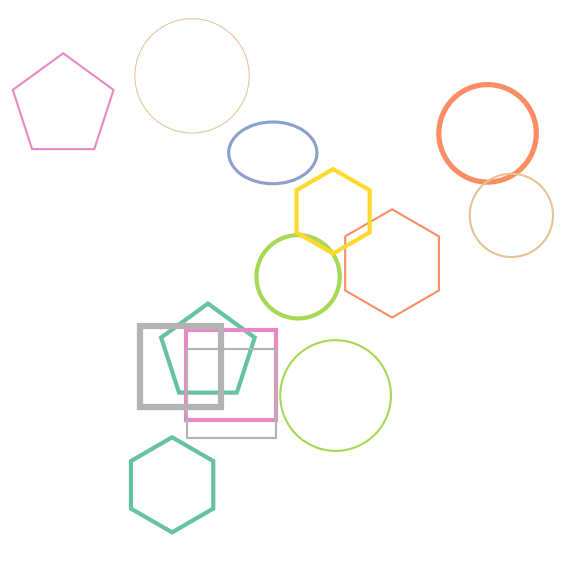[{"shape": "hexagon", "thickness": 2, "radius": 0.41, "center": [0.298, 0.16]}, {"shape": "pentagon", "thickness": 2, "radius": 0.43, "center": [0.36, 0.388]}, {"shape": "hexagon", "thickness": 1, "radius": 0.47, "center": [0.679, 0.543]}, {"shape": "circle", "thickness": 2.5, "radius": 0.42, "center": [0.844, 0.768]}, {"shape": "oval", "thickness": 1.5, "radius": 0.38, "center": [0.472, 0.734]}, {"shape": "pentagon", "thickness": 1, "radius": 0.46, "center": [0.109, 0.815]}, {"shape": "square", "thickness": 2, "radius": 0.39, "center": [0.4, 0.35]}, {"shape": "circle", "thickness": 1, "radius": 0.48, "center": [0.581, 0.314]}, {"shape": "circle", "thickness": 2, "radius": 0.36, "center": [0.516, 0.52]}, {"shape": "hexagon", "thickness": 2, "radius": 0.37, "center": [0.577, 0.633]}, {"shape": "circle", "thickness": 1, "radius": 0.36, "center": [0.885, 0.626]}, {"shape": "circle", "thickness": 0.5, "radius": 0.5, "center": [0.333, 0.868]}, {"shape": "square", "thickness": 3, "radius": 0.35, "center": [0.312, 0.364]}, {"shape": "square", "thickness": 1, "radius": 0.38, "center": [0.401, 0.318]}]